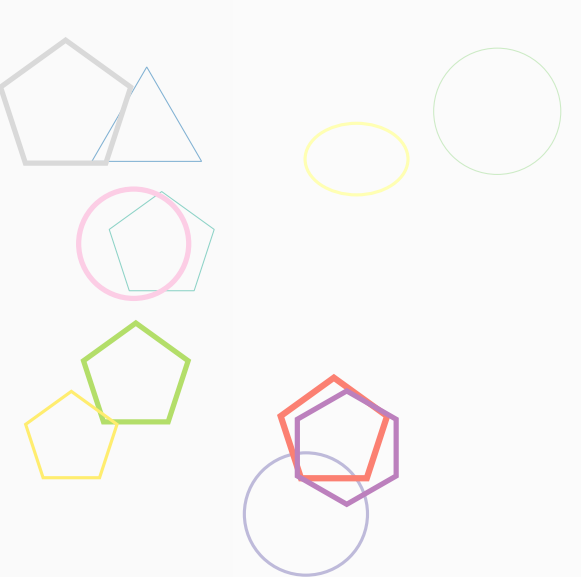[{"shape": "pentagon", "thickness": 0.5, "radius": 0.47, "center": [0.278, 0.573]}, {"shape": "oval", "thickness": 1.5, "radius": 0.44, "center": [0.613, 0.724]}, {"shape": "circle", "thickness": 1.5, "radius": 0.53, "center": [0.526, 0.109]}, {"shape": "pentagon", "thickness": 3, "radius": 0.48, "center": [0.574, 0.249]}, {"shape": "triangle", "thickness": 0.5, "radius": 0.54, "center": [0.252, 0.774]}, {"shape": "pentagon", "thickness": 2.5, "radius": 0.47, "center": [0.234, 0.345]}, {"shape": "circle", "thickness": 2.5, "radius": 0.47, "center": [0.23, 0.577]}, {"shape": "pentagon", "thickness": 2.5, "radius": 0.59, "center": [0.113, 0.812]}, {"shape": "hexagon", "thickness": 2.5, "radius": 0.49, "center": [0.597, 0.224]}, {"shape": "circle", "thickness": 0.5, "radius": 0.55, "center": [0.855, 0.806]}, {"shape": "pentagon", "thickness": 1.5, "radius": 0.41, "center": [0.123, 0.239]}]